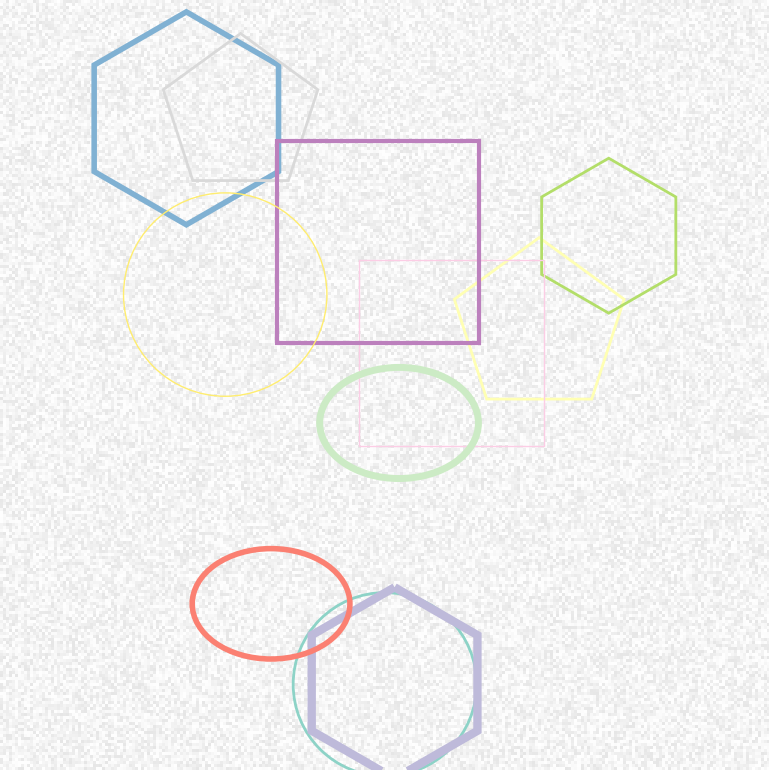[{"shape": "circle", "thickness": 1, "radius": 0.6, "center": [0.5, 0.111]}, {"shape": "pentagon", "thickness": 1, "radius": 0.58, "center": [0.7, 0.576]}, {"shape": "hexagon", "thickness": 3, "radius": 0.62, "center": [0.512, 0.113]}, {"shape": "oval", "thickness": 2, "radius": 0.51, "center": [0.352, 0.216]}, {"shape": "hexagon", "thickness": 2, "radius": 0.69, "center": [0.242, 0.846]}, {"shape": "hexagon", "thickness": 1, "radius": 0.5, "center": [0.791, 0.694]}, {"shape": "square", "thickness": 0.5, "radius": 0.6, "center": [0.587, 0.541]}, {"shape": "pentagon", "thickness": 1, "radius": 0.53, "center": [0.312, 0.851]}, {"shape": "square", "thickness": 1.5, "radius": 0.65, "center": [0.491, 0.686]}, {"shape": "oval", "thickness": 2.5, "radius": 0.52, "center": [0.518, 0.451]}, {"shape": "circle", "thickness": 0.5, "radius": 0.66, "center": [0.292, 0.617]}]